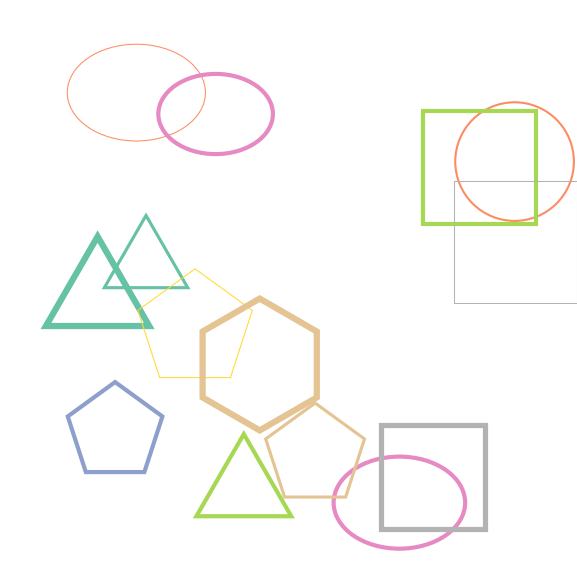[{"shape": "triangle", "thickness": 1.5, "radius": 0.42, "center": [0.253, 0.543]}, {"shape": "triangle", "thickness": 3, "radius": 0.52, "center": [0.169, 0.486]}, {"shape": "oval", "thickness": 0.5, "radius": 0.6, "center": [0.236, 0.839]}, {"shape": "circle", "thickness": 1, "radius": 0.51, "center": [0.891, 0.719]}, {"shape": "pentagon", "thickness": 2, "radius": 0.43, "center": [0.199, 0.251]}, {"shape": "oval", "thickness": 2, "radius": 0.5, "center": [0.373, 0.802]}, {"shape": "oval", "thickness": 2, "radius": 0.57, "center": [0.692, 0.129]}, {"shape": "square", "thickness": 2, "radius": 0.49, "center": [0.83, 0.709]}, {"shape": "triangle", "thickness": 2, "radius": 0.47, "center": [0.422, 0.153]}, {"shape": "pentagon", "thickness": 0.5, "radius": 0.52, "center": [0.338, 0.429]}, {"shape": "hexagon", "thickness": 3, "radius": 0.57, "center": [0.45, 0.368]}, {"shape": "pentagon", "thickness": 1.5, "radius": 0.45, "center": [0.546, 0.211]}, {"shape": "square", "thickness": 2.5, "radius": 0.45, "center": [0.75, 0.173]}, {"shape": "square", "thickness": 0.5, "radius": 0.53, "center": [0.893, 0.58]}]